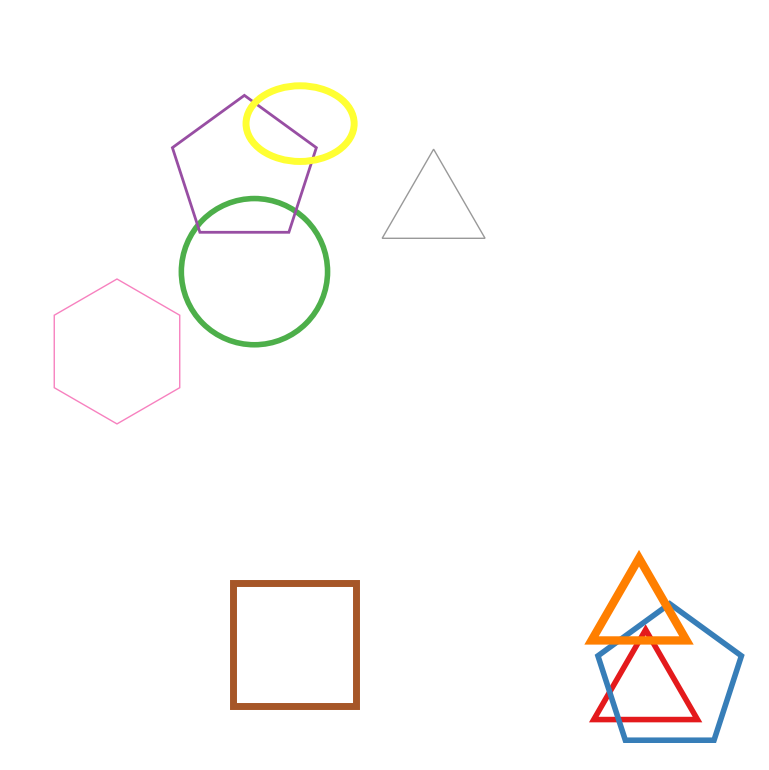[{"shape": "triangle", "thickness": 2, "radius": 0.39, "center": [0.838, 0.104]}, {"shape": "pentagon", "thickness": 2, "radius": 0.49, "center": [0.87, 0.118]}, {"shape": "circle", "thickness": 2, "radius": 0.47, "center": [0.33, 0.647]}, {"shape": "pentagon", "thickness": 1, "radius": 0.49, "center": [0.317, 0.778]}, {"shape": "triangle", "thickness": 3, "radius": 0.36, "center": [0.83, 0.204]}, {"shape": "oval", "thickness": 2.5, "radius": 0.35, "center": [0.39, 0.839]}, {"shape": "square", "thickness": 2.5, "radius": 0.4, "center": [0.383, 0.163]}, {"shape": "hexagon", "thickness": 0.5, "radius": 0.47, "center": [0.152, 0.544]}, {"shape": "triangle", "thickness": 0.5, "radius": 0.39, "center": [0.563, 0.729]}]